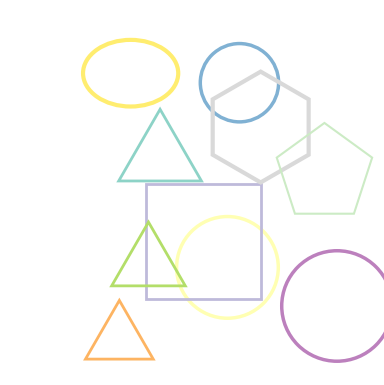[{"shape": "triangle", "thickness": 2, "radius": 0.62, "center": [0.416, 0.592]}, {"shape": "circle", "thickness": 2.5, "radius": 0.66, "center": [0.591, 0.305]}, {"shape": "square", "thickness": 2, "radius": 0.75, "center": [0.528, 0.373]}, {"shape": "circle", "thickness": 2.5, "radius": 0.51, "center": [0.622, 0.785]}, {"shape": "triangle", "thickness": 2, "radius": 0.51, "center": [0.31, 0.118]}, {"shape": "triangle", "thickness": 2, "radius": 0.55, "center": [0.386, 0.313]}, {"shape": "hexagon", "thickness": 3, "radius": 0.72, "center": [0.677, 0.67]}, {"shape": "circle", "thickness": 2.5, "radius": 0.72, "center": [0.875, 0.205]}, {"shape": "pentagon", "thickness": 1.5, "radius": 0.65, "center": [0.843, 0.55]}, {"shape": "oval", "thickness": 3, "radius": 0.62, "center": [0.339, 0.81]}]